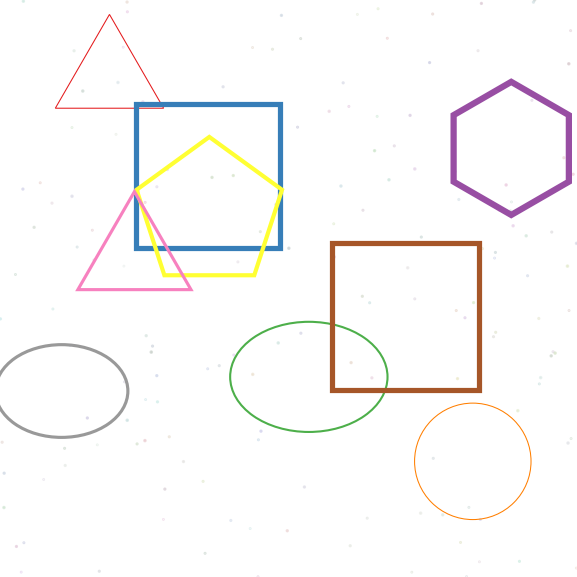[{"shape": "triangle", "thickness": 0.5, "radius": 0.54, "center": [0.19, 0.866]}, {"shape": "square", "thickness": 2.5, "radius": 0.62, "center": [0.361, 0.694]}, {"shape": "oval", "thickness": 1, "radius": 0.68, "center": [0.535, 0.347]}, {"shape": "hexagon", "thickness": 3, "radius": 0.58, "center": [0.885, 0.742]}, {"shape": "circle", "thickness": 0.5, "radius": 0.5, "center": [0.819, 0.2]}, {"shape": "pentagon", "thickness": 2, "radius": 0.66, "center": [0.362, 0.63]}, {"shape": "square", "thickness": 2.5, "radius": 0.64, "center": [0.702, 0.451]}, {"shape": "triangle", "thickness": 1.5, "radius": 0.57, "center": [0.233, 0.554]}, {"shape": "oval", "thickness": 1.5, "radius": 0.57, "center": [0.107, 0.322]}]